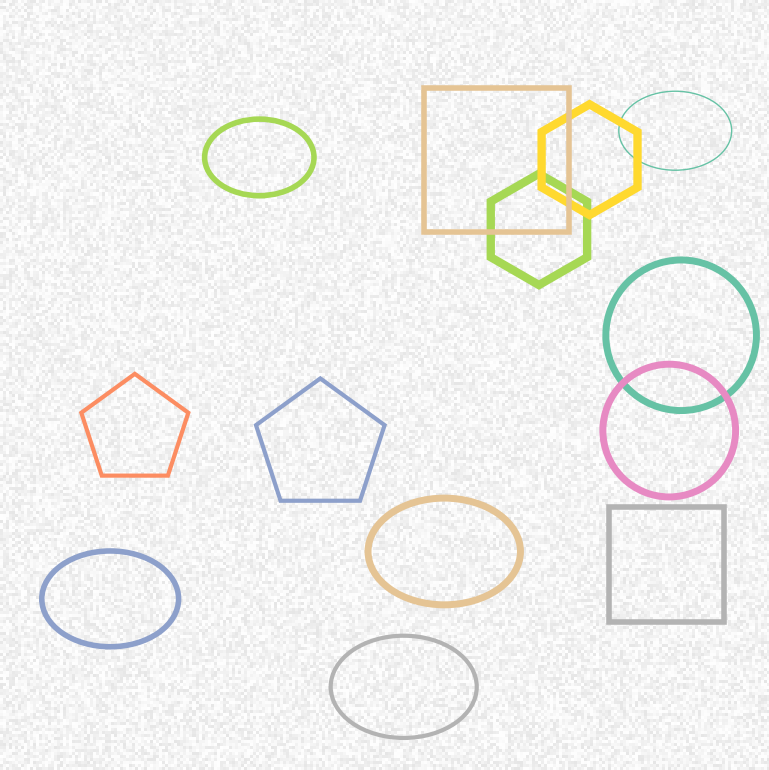[{"shape": "circle", "thickness": 2.5, "radius": 0.49, "center": [0.885, 0.565]}, {"shape": "oval", "thickness": 0.5, "radius": 0.37, "center": [0.877, 0.83]}, {"shape": "pentagon", "thickness": 1.5, "radius": 0.37, "center": [0.175, 0.441]}, {"shape": "oval", "thickness": 2, "radius": 0.44, "center": [0.143, 0.222]}, {"shape": "pentagon", "thickness": 1.5, "radius": 0.44, "center": [0.416, 0.421]}, {"shape": "circle", "thickness": 2.5, "radius": 0.43, "center": [0.869, 0.441]}, {"shape": "oval", "thickness": 2, "radius": 0.36, "center": [0.337, 0.796]}, {"shape": "hexagon", "thickness": 3, "radius": 0.36, "center": [0.7, 0.702]}, {"shape": "hexagon", "thickness": 3, "radius": 0.36, "center": [0.766, 0.793]}, {"shape": "square", "thickness": 2, "radius": 0.47, "center": [0.645, 0.792]}, {"shape": "oval", "thickness": 2.5, "radius": 0.49, "center": [0.577, 0.284]}, {"shape": "square", "thickness": 2, "radius": 0.37, "center": [0.865, 0.267]}, {"shape": "oval", "thickness": 1.5, "radius": 0.47, "center": [0.524, 0.108]}]